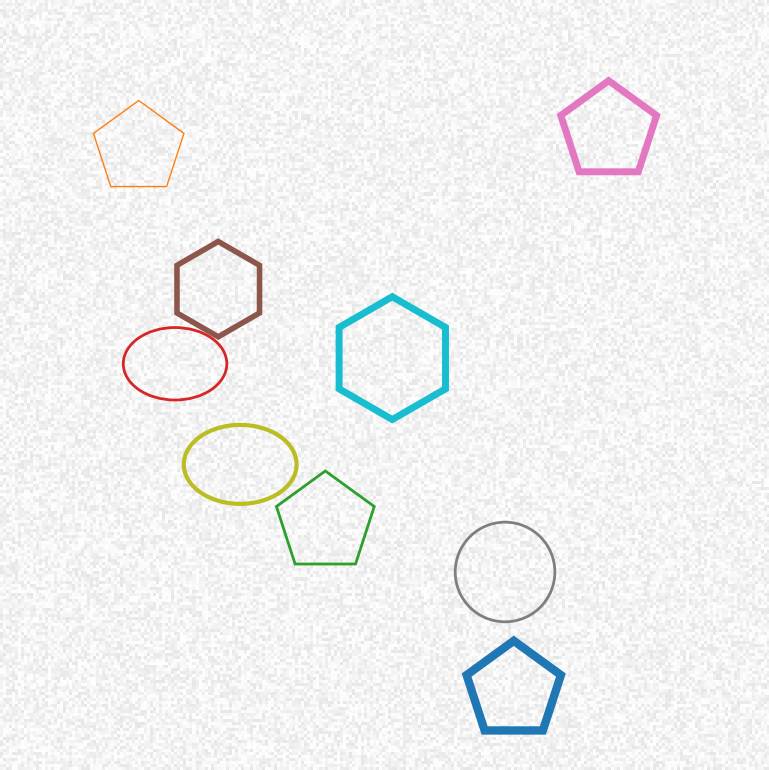[{"shape": "pentagon", "thickness": 3, "radius": 0.32, "center": [0.667, 0.103]}, {"shape": "pentagon", "thickness": 0.5, "radius": 0.31, "center": [0.18, 0.808]}, {"shape": "pentagon", "thickness": 1, "radius": 0.33, "center": [0.423, 0.322]}, {"shape": "oval", "thickness": 1, "radius": 0.34, "center": [0.227, 0.528]}, {"shape": "hexagon", "thickness": 2, "radius": 0.31, "center": [0.283, 0.624]}, {"shape": "pentagon", "thickness": 2.5, "radius": 0.33, "center": [0.791, 0.83]}, {"shape": "circle", "thickness": 1, "radius": 0.32, "center": [0.656, 0.257]}, {"shape": "oval", "thickness": 1.5, "radius": 0.37, "center": [0.312, 0.397]}, {"shape": "hexagon", "thickness": 2.5, "radius": 0.4, "center": [0.509, 0.535]}]